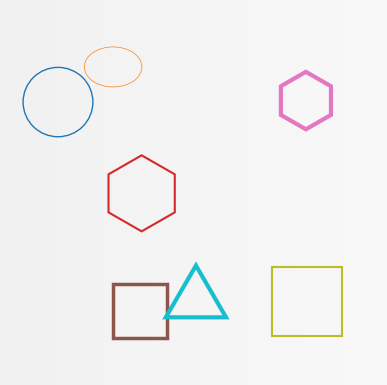[{"shape": "circle", "thickness": 1, "radius": 0.45, "center": [0.15, 0.735]}, {"shape": "oval", "thickness": 0.5, "radius": 0.37, "center": [0.292, 0.826]}, {"shape": "hexagon", "thickness": 1.5, "radius": 0.49, "center": [0.366, 0.498]}, {"shape": "square", "thickness": 2.5, "radius": 0.35, "center": [0.362, 0.193]}, {"shape": "hexagon", "thickness": 3, "radius": 0.37, "center": [0.789, 0.739]}, {"shape": "square", "thickness": 1.5, "radius": 0.45, "center": [0.792, 0.217]}, {"shape": "triangle", "thickness": 3, "radius": 0.45, "center": [0.506, 0.221]}]